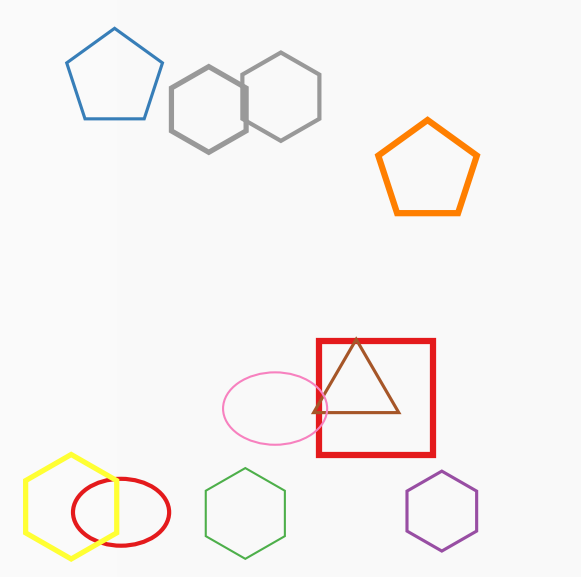[{"shape": "square", "thickness": 3, "radius": 0.49, "center": [0.647, 0.31]}, {"shape": "oval", "thickness": 2, "radius": 0.41, "center": [0.208, 0.112]}, {"shape": "pentagon", "thickness": 1.5, "radius": 0.43, "center": [0.197, 0.863]}, {"shape": "hexagon", "thickness": 1, "radius": 0.39, "center": [0.422, 0.11]}, {"shape": "hexagon", "thickness": 1.5, "radius": 0.35, "center": [0.76, 0.114]}, {"shape": "pentagon", "thickness": 3, "radius": 0.45, "center": [0.736, 0.702]}, {"shape": "hexagon", "thickness": 2.5, "radius": 0.45, "center": [0.122, 0.122]}, {"shape": "triangle", "thickness": 1.5, "radius": 0.42, "center": [0.613, 0.327]}, {"shape": "oval", "thickness": 1, "radius": 0.45, "center": [0.473, 0.292]}, {"shape": "hexagon", "thickness": 2, "radius": 0.38, "center": [0.483, 0.832]}, {"shape": "hexagon", "thickness": 2.5, "radius": 0.37, "center": [0.359, 0.81]}]